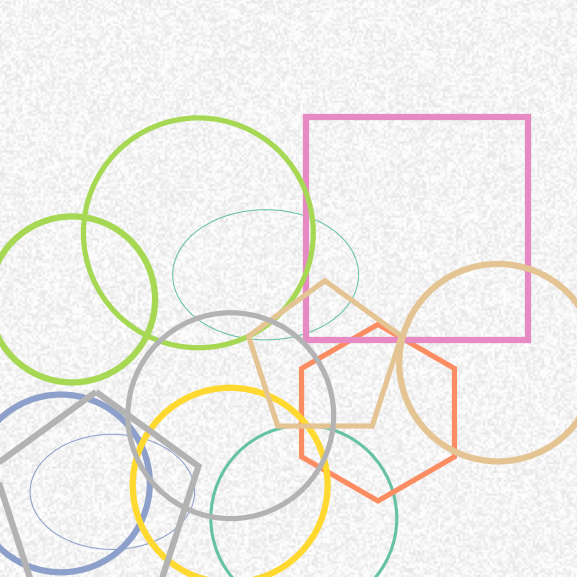[{"shape": "circle", "thickness": 1.5, "radius": 0.8, "center": [0.526, 0.102]}, {"shape": "oval", "thickness": 0.5, "radius": 0.81, "center": [0.46, 0.523]}, {"shape": "hexagon", "thickness": 2.5, "radius": 0.76, "center": [0.655, 0.285]}, {"shape": "circle", "thickness": 3, "radius": 0.77, "center": [0.106, 0.162]}, {"shape": "oval", "thickness": 0.5, "radius": 0.71, "center": [0.195, 0.147]}, {"shape": "square", "thickness": 3, "radius": 0.96, "center": [0.722, 0.604]}, {"shape": "circle", "thickness": 3, "radius": 0.72, "center": [0.125, 0.481]}, {"shape": "circle", "thickness": 2.5, "radius": 1.0, "center": [0.343, 0.596]}, {"shape": "circle", "thickness": 3, "radius": 0.84, "center": [0.399, 0.159]}, {"shape": "pentagon", "thickness": 2.5, "radius": 0.7, "center": [0.563, 0.374]}, {"shape": "circle", "thickness": 3, "radius": 0.85, "center": [0.862, 0.371]}, {"shape": "circle", "thickness": 2.5, "radius": 0.89, "center": [0.4, 0.279]}, {"shape": "pentagon", "thickness": 3, "radius": 0.93, "center": [0.166, 0.134]}]